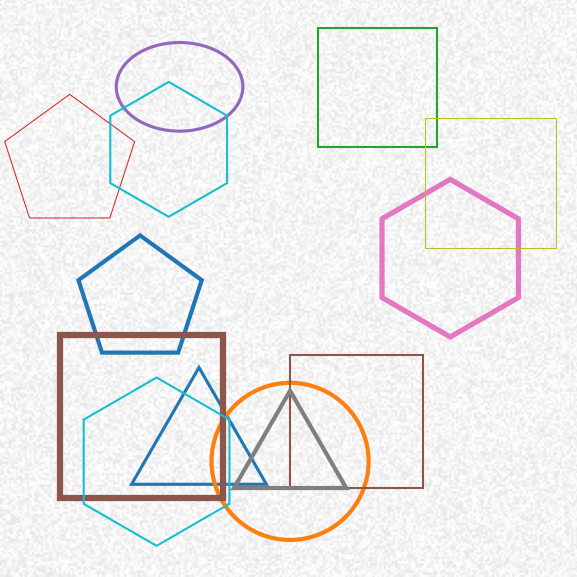[{"shape": "pentagon", "thickness": 2, "radius": 0.56, "center": [0.243, 0.479]}, {"shape": "triangle", "thickness": 1.5, "radius": 0.67, "center": [0.345, 0.228]}, {"shape": "circle", "thickness": 2, "radius": 0.68, "center": [0.502, 0.2]}, {"shape": "square", "thickness": 1, "radius": 0.52, "center": [0.654, 0.847]}, {"shape": "pentagon", "thickness": 0.5, "radius": 0.59, "center": [0.121, 0.717]}, {"shape": "oval", "thickness": 1.5, "radius": 0.55, "center": [0.311, 0.849]}, {"shape": "square", "thickness": 1, "radius": 0.58, "center": [0.618, 0.27]}, {"shape": "square", "thickness": 3, "radius": 0.7, "center": [0.245, 0.279]}, {"shape": "hexagon", "thickness": 2.5, "radius": 0.68, "center": [0.78, 0.552]}, {"shape": "triangle", "thickness": 2, "radius": 0.56, "center": [0.502, 0.21]}, {"shape": "square", "thickness": 0.5, "radius": 0.56, "center": [0.849, 0.682]}, {"shape": "hexagon", "thickness": 1, "radius": 0.73, "center": [0.271, 0.2]}, {"shape": "hexagon", "thickness": 1, "radius": 0.58, "center": [0.292, 0.74]}]